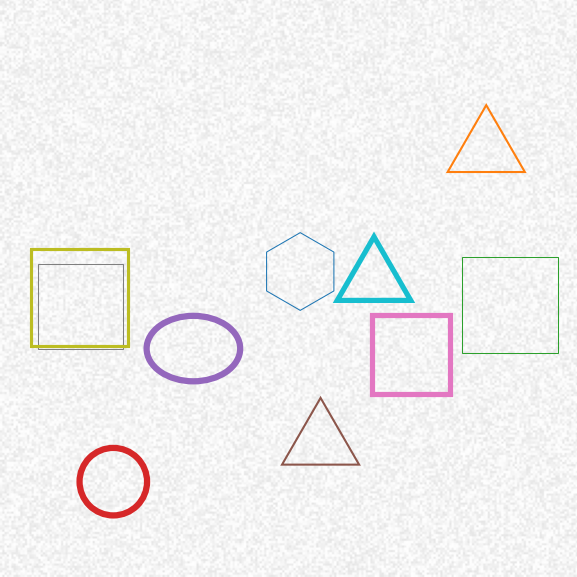[{"shape": "hexagon", "thickness": 0.5, "radius": 0.34, "center": [0.52, 0.529]}, {"shape": "triangle", "thickness": 1, "radius": 0.39, "center": [0.842, 0.74]}, {"shape": "square", "thickness": 0.5, "radius": 0.42, "center": [0.883, 0.471]}, {"shape": "circle", "thickness": 3, "radius": 0.29, "center": [0.196, 0.165]}, {"shape": "oval", "thickness": 3, "radius": 0.41, "center": [0.335, 0.396]}, {"shape": "triangle", "thickness": 1, "radius": 0.39, "center": [0.555, 0.233]}, {"shape": "square", "thickness": 2.5, "radius": 0.34, "center": [0.712, 0.386]}, {"shape": "square", "thickness": 0.5, "radius": 0.36, "center": [0.14, 0.469]}, {"shape": "square", "thickness": 1.5, "radius": 0.42, "center": [0.138, 0.484]}, {"shape": "triangle", "thickness": 2.5, "radius": 0.37, "center": [0.648, 0.516]}]